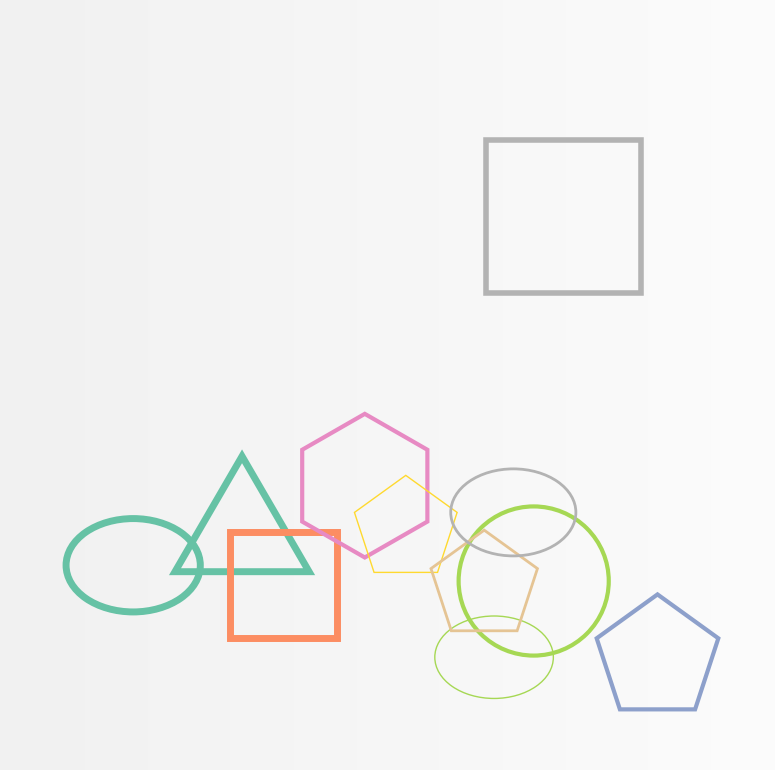[{"shape": "triangle", "thickness": 2.5, "radius": 0.5, "center": [0.312, 0.308]}, {"shape": "oval", "thickness": 2.5, "radius": 0.43, "center": [0.172, 0.266]}, {"shape": "square", "thickness": 2.5, "radius": 0.34, "center": [0.366, 0.241]}, {"shape": "pentagon", "thickness": 1.5, "radius": 0.41, "center": [0.848, 0.146]}, {"shape": "hexagon", "thickness": 1.5, "radius": 0.47, "center": [0.471, 0.369]}, {"shape": "circle", "thickness": 1.5, "radius": 0.48, "center": [0.689, 0.245]}, {"shape": "oval", "thickness": 0.5, "radius": 0.38, "center": [0.638, 0.146]}, {"shape": "pentagon", "thickness": 0.5, "radius": 0.35, "center": [0.524, 0.313]}, {"shape": "pentagon", "thickness": 1, "radius": 0.36, "center": [0.625, 0.239]}, {"shape": "square", "thickness": 2, "radius": 0.5, "center": [0.727, 0.719]}, {"shape": "oval", "thickness": 1, "radius": 0.4, "center": [0.662, 0.335]}]